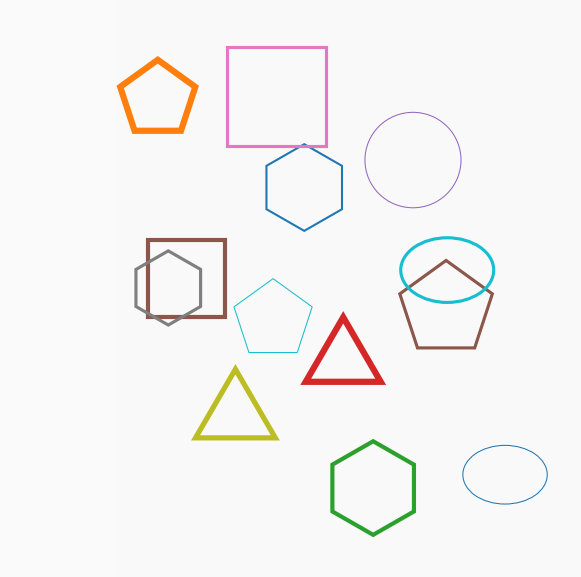[{"shape": "oval", "thickness": 0.5, "radius": 0.36, "center": [0.869, 0.177]}, {"shape": "hexagon", "thickness": 1, "radius": 0.38, "center": [0.523, 0.674]}, {"shape": "pentagon", "thickness": 3, "radius": 0.34, "center": [0.271, 0.828]}, {"shape": "hexagon", "thickness": 2, "radius": 0.41, "center": [0.642, 0.154]}, {"shape": "triangle", "thickness": 3, "radius": 0.37, "center": [0.59, 0.375]}, {"shape": "circle", "thickness": 0.5, "radius": 0.41, "center": [0.71, 0.722]}, {"shape": "pentagon", "thickness": 1.5, "radius": 0.42, "center": [0.767, 0.464]}, {"shape": "square", "thickness": 2, "radius": 0.33, "center": [0.321, 0.517]}, {"shape": "square", "thickness": 1.5, "radius": 0.43, "center": [0.476, 0.832]}, {"shape": "hexagon", "thickness": 1.5, "radius": 0.32, "center": [0.29, 0.501]}, {"shape": "triangle", "thickness": 2.5, "radius": 0.4, "center": [0.405, 0.281]}, {"shape": "oval", "thickness": 1.5, "radius": 0.4, "center": [0.769, 0.531]}, {"shape": "pentagon", "thickness": 0.5, "radius": 0.35, "center": [0.47, 0.446]}]